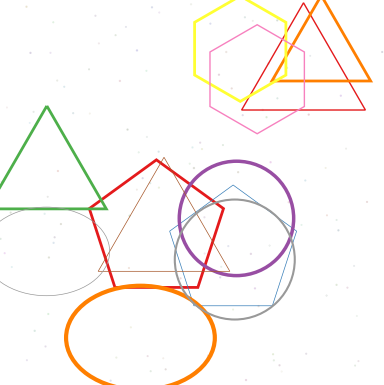[{"shape": "triangle", "thickness": 1, "radius": 0.93, "center": [0.788, 0.807]}, {"shape": "pentagon", "thickness": 2, "radius": 0.92, "center": [0.406, 0.402]}, {"shape": "pentagon", "thickness": 0.5, "radius": 0.87, "center": [0.606, 0.346]}, {"shape": "triangle", "thickness": 2, "radius": 0.89, "center": [0.122, 0.547]}, {"shape": "circle", "thickness": 2.5, "radius": 0.74, "center": [0.614, 0.433]}, {"shape": "oval", "thickness": 3, "radius": 0.97, "center": [0.365, 0.123]}, {"shape": "triangle", "thickness": 2, "radius": 0.74, "center": [0.835, 0.864]}, {"shape": "hexagon", "thickness": 2, "radius": 0.68, "center": [0.624, 0.874]}, {"shape": "triangle", "thickness": 0.5, "radius": 0.99, "center": [0.426, 0.394]}, {"shape": "hexagon", "thickness": 1, "radius": 0.71, "center": [0.668, 0.794]}, {"shape": "circle", "thickness": 1.5, "radius": 0.78, "center": [0.61, 0.326]}, {"shape": "oval", "thickness": 0.5, "radius": 0.82, "center": [0.12, 0.347]}]